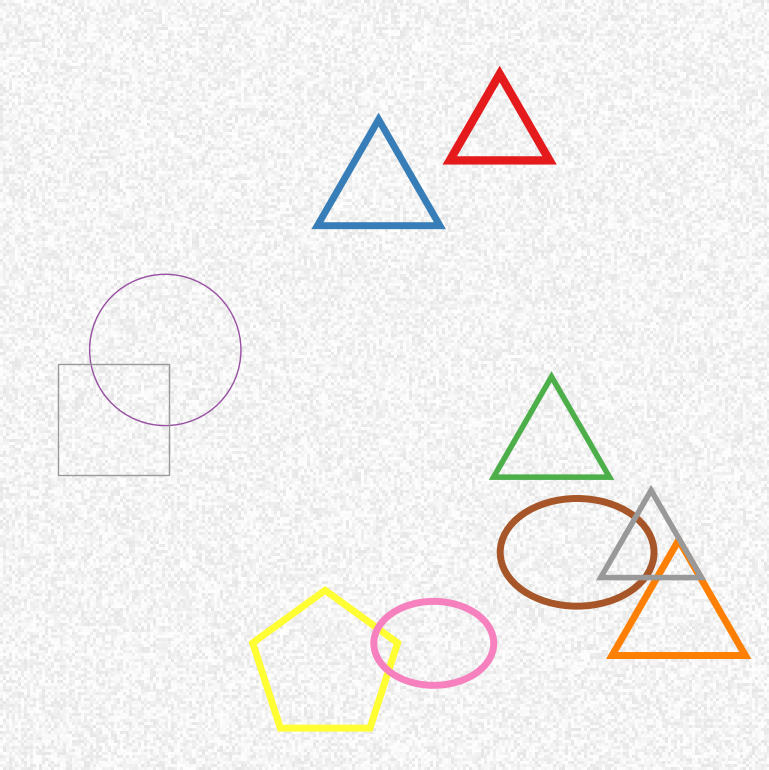[{"shape": "triangle", "thickness": 3, "radius": 0.37, "center": [0.649, 0.829]}, {"shape": "triangle", "thickness": 2.5, "radius": 0.46, "center": [0.492, 0.753]}, {"shape": "triangle", "thickness": 2, "radius": 0.43, "center": [0.716, 0.424]}, {"shape": "circle", "thickness": 0.5, "radius": 0.49, "center": [0.215, 0.546]}, {"shape": "triangle", "thickness": 2.5, "radius": 0.5, "center": [0.881, 0.199]}, {"shape": "pentagon", "thickness": 2.5, "radius": 0.49, "center": [0.422, 0.134]}, {"shape": "oval", "thickness": 2.5, "radius": 0.5, "center": [0.749, 0.283]}, {"shape": "oval", "thickness": 2.5, "radius": 0.39, "center": [0.563, 0.164]}, {"shape": "triangle", "thickness": 2, "radius": 0.38, "center": [0.846, 0.288]}, {"shape": "square", "thickness": 0.5, "radius": 0.36, "center": [0.148, 0.455]}]